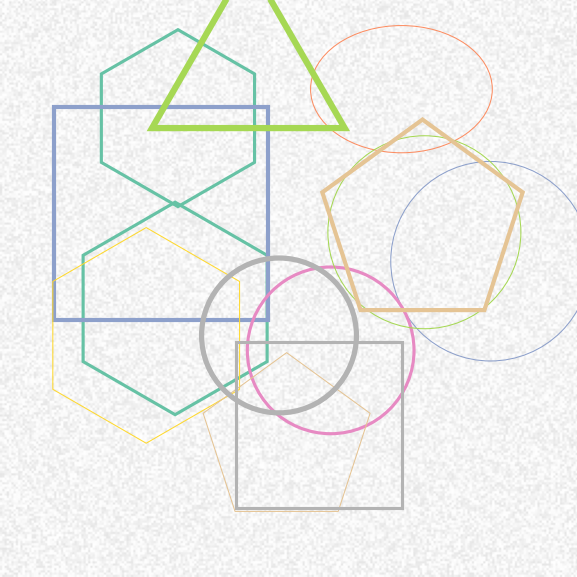[{"shape": "hexagon", "thickness": 1.5, "radius": 0.92, "center": [0.303, 0.465]}, {"shape": "hexagon", "thickness": 1.5, "radius": 0.77, "center": [0.308, 0.795]}, {"shape": "oval", "thickness": 0.5, "radius": 0.79, "center": [0.695, 0.845]}, {"shape": "square", "thickness": 2, "radius": 0.92, "center": [0.278, 0.629]}, {"shape": "circle", "thickness": 0.5, "radius": 0.86, "center": [0.849, 0.547]}, {"shape": "circle", "thickness": 1.5, "radius": 0.72, "center": [0.573, 0.392]}, {"shape": "circle", "thickness": 0.5, "radius": 0.84, "center": [0.735, 0.597]}, {"shape": "triangle", "thickness": 3, "radius": 0.96, "center": [0.43, 0.874]}, {"shape": "hexagon", "thickness": 0.5, "radius": 0.93, "center": [0.253, 0.418]}, {"shape": "pentagon", "thickness": 0.5, "radius": 0.76, "center": [0.496, 0.237]}, {"shape": "pentagon", "thickness": 2, "radius": 0.91, "center": [0.732, 0.61]}, {"shape": "square", "thickness": 1.5, "radius": 0.72, "center": [0.552, 0.264]}, {"shape": "circle", "thickness": 2.5, "radius": 0.67, "center": [0.483, 0.418]}]